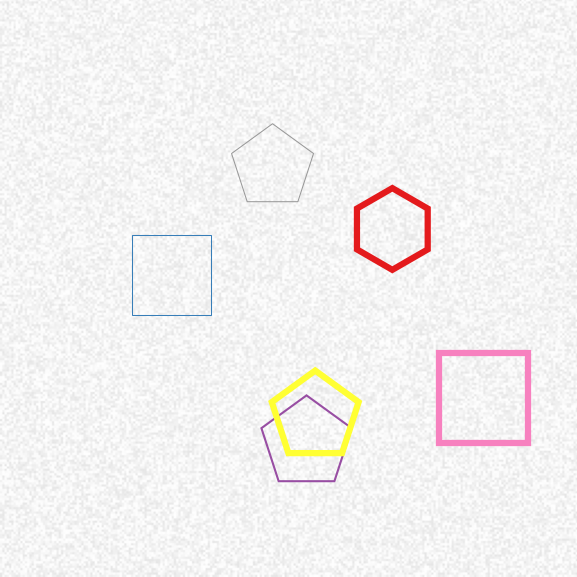[{"shape": "hexagon", "thickness": 3, "radius": 0.35, "center": [0.679, 0.603]}, {"shape": "square", "thickness": 0.5, "radius": 0.34, "center": [0.297, 0.523]}, {"shape": "pentagon", "thickness": 1, "radius": 0.41, "center": [0.531, 0.232]}, {"shape": "pentagon", "thickness": 3, "radius": 0.4, "center": [0.546, 0.278]}, {"shape": "square", "thickness": 3, "radius": 0.39, "center": [0.837, 0.31]}, {"shape": "pentagon", "thickness": 0.5, "radius": 0.37, "center": [0.472, 0.71]}]